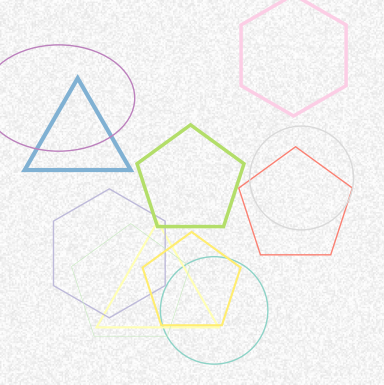[{"shape": "circle", "thickness": 1, "radius": 0.7, "center": [0.556, 0.194]}, {"shape": "triangle", "thickness": 1.5, "radius": 0.92, "center": [0.409, 0.241]}, {"shape": "hexagon", "thickness": 1, "radius": 0.84, "center": [0.284, 0.342]}, {"shape": "pentagon", "thickness": 1, "radius": 0.78, "center": [0.768, 0.464]}, {"shape": "triangle", "thickness": 3, "radius": 0.8, "center": [0.202, 0.638]}, {"shape": "pentagon", "thickness": 2.5, "radius": 0.73, "center": [0.495, 0.53]}, {"shape": "hexagon", "thickness": 2.5, "radius": 0.79, "center": [0.763, 0.856]}, {"shape": "circle", "thickness": 1, "radius": 0.67, "center": [0.783, 0.538]}, {"shape": "oval", "thickness": 1, "radius": 0.99, "center": [0.153, 0.745]}, {"shape": "pentagon", "thickness": 0.5, "radius": 0.81, "center": [0.34, 0.258]}, {"shape": "pentagon", "thickness": 1.5, "radius": 0.67, "center": [0.498, 0.264]}]